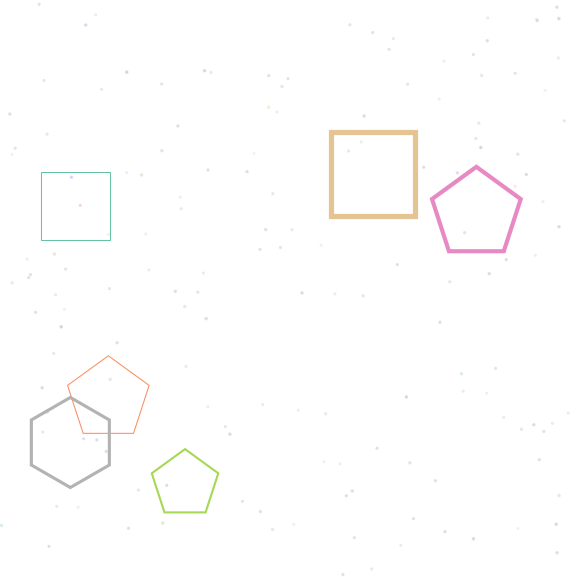[{"shape": "square", "thickness": 0.5, "radius": 0.3, "center": [0.131, 0.643]}, {"shape": "pentagon", "thickness": 0.5, "radius": 0.37, "center": [0.188, 0.309]}, {"shape": "pentagon", "thickness": 2, "radius": 0.4, "center": [0.825, 0.629]}, {"shape": "pentagon", "thickness": 1, "radius": 0.3, "center": [0.32, 0.161]}, {"shape": "square", "thickness": 2.5, "radius": 0.36, "center": [0.645, 0.698]}, {"shape": "hexagon", "thickness": 1.5, "radius": 0.39, "center": [0.122, 0.233]}]